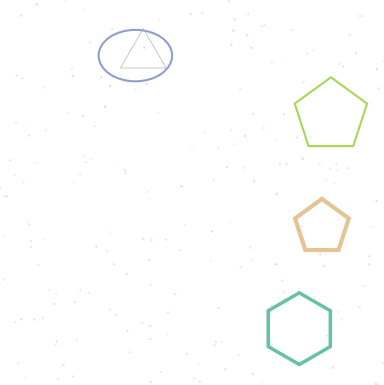[{"shape": "hexagon", "thickness": 2.5, "radius": 0.47, "center": [0.777, 0.146]}, {"shape": "oval", "thickness": 1.5, "radius": 0.48, "center": [0.352, 0.856]}, {"shape": "pentagon", "thickness": 1.5, "radius": 0.49, "center": [0.859, 0.7]}, {"shape": "pentagon", "thickness": 3, "radius": 0.37, "center": [0.836, 0.41]}, {"shape": "triangle", "thickness": 0.5, "radius": 0.34, "center": [0.372, 0.858]}]